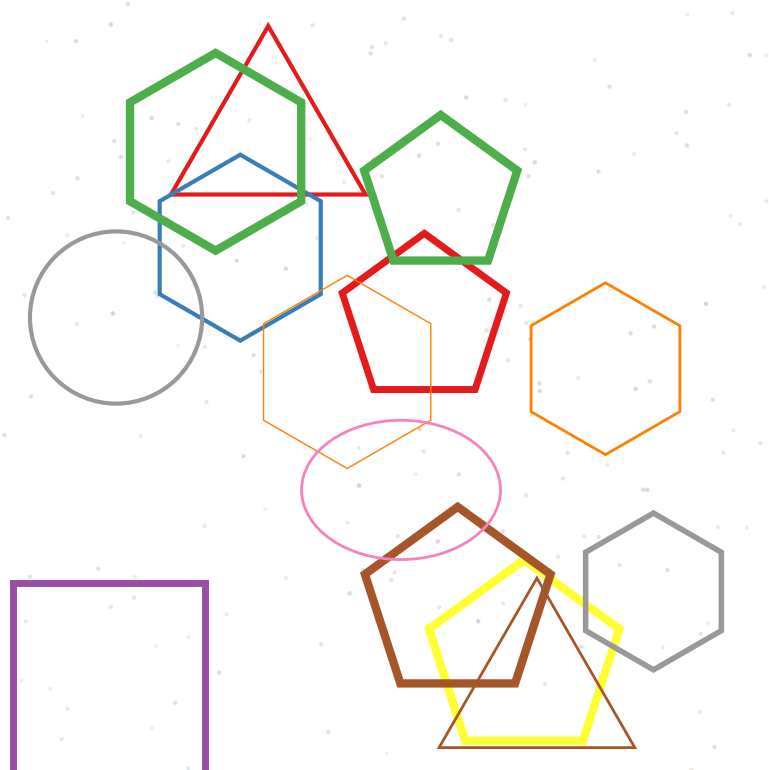[{"shape": "triangle", "thickness": 1.5, "radius": 0.73, "center": [0.348, 0.82]}, {"shape": "pentagon", "thickness": 2.5, "radius": 0.56, "center": [0.551, 0.585]}, {"shape": "hexagon", "thickness": 1.5, "radius": 0.6, "center": [0.312, 0.678]}, {"shape": "pentagon", "thickness": 3, "radius": 0.52, "center": [0.572, 0.746]}, {"shape": "hexagon", "thickness": 3, "radius": 0.64, "center": [0.28, 0.803]}, {"shape": "square", "thickness": 2.5, "radius": 0.62, "center": [0.141, 0.117]}, {"shape": "hexagon", "thickness": 1, "radius": 0.56, "center": [0.786, 0.521]}, {"shape": "hexagon", "thickness": 0.5, "radius": 0.63, "center": [0.451, 0.517]}, {"shape": "pentagon", "thickness": 3, "radius": 0.65, "center": [0.681, 0.143]}, {"shape": "triangle", "thickness": 1, "radius": 0.73, "center": [0.697, 0.102]}, {"shape": "pentagon", "thickness": 3, "radius": 0.63, "center": [0.594, 0.215]}, {"shape": "oval", "thickness": 1, "radius": 0.65, "center": [0.521, 0.364]}, {"shape": "circle", "thickness": 1.5, "radius": 0.56, "center": [0.151, 0.588]}, {"shape": "hexagon", "thickness": 2, "radius": 0.51, "center": [0.849, 0.232]}]